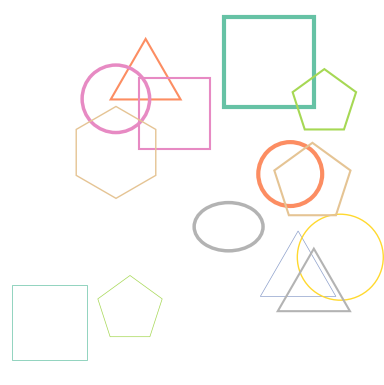[{"shape": "square", "thickness": 0.5, "radius": 0.49, "center": [0.128, 0.163]}, {"shape": "square", "thickness": 3, "radius": 0.59, "center": [0.699, 0.839]}, {"shape": "triangle", "thickness": 1.5, "radius": 0.52, "center": [0.378, 0.794]}, {"shape": "circle", "thickness": 3, "radius": 0.41, "center": [0.754, 0.548]}, {"shape": "triangle", "thickness": 0.5, "radius": 0.57, "center": [0.774, 0.287]}, {"shape": "square", "thickness": 1.5, "radius": 0.46, "center": [0.454, 0.705]}, {"shape": "circle", "thickness": 2.5, "radius": 0.44, "center": [0.301, 0.743]}, {"shape": "pentagon", "thickness": 0.5, "radius": 0.44, "center": [0.338, 0.197]}, {"shape": "pentagon", "thickness": 1.5, "radius": 0.43, "center": [0.842, 0.734]}, {"shape": "circle", "thickness": 1, "radius": 0.56, "center": [0.884, 0.332]}, {"shape": "pentagon", "thickness": 1.5, "radius": 0.52, "center": [0.811, 0.525]}, {"shape": "hexagon", "thickness": 1, "radius": 0.6, "center": [0.301, 0.604]}, {"shape": "triangle", "thickness": 1.5, "radius": 0.54, "center": [0.815, 0.246]}, {"shape": "oval", "thickness": 2.5, "radius": 0.45, "center": [0.594, 0.411]}]